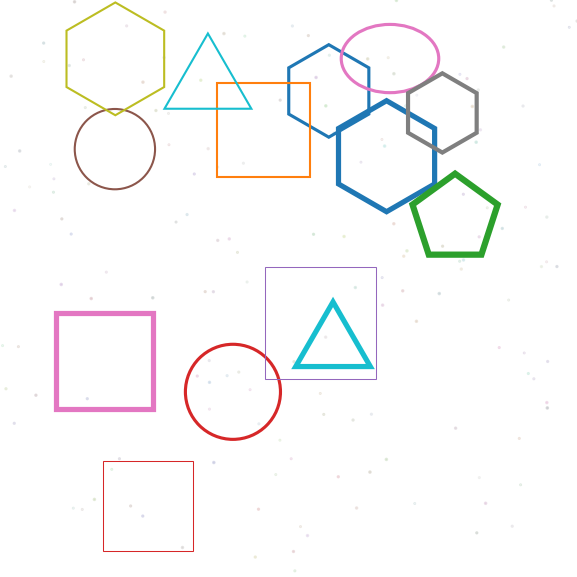[{"shape": "hexagon", "thickness": 2.5, "radius": 0.48, "center": [0.669, 0.729]}, {"shape": "hexagon", "thickness": 1.5, "radius": 0.4, "center": [0.569, 0.842]}, {"shape": "square", "thickness": 1, "radius": 0.41, "center": [0.456, 0.774]}, {"shape": "pentagon", "thickness": 3, "radius": 0.39, "center": [0.788, 0.621]}, {"shape": "square", "thickness": 0.5, "radius": 0.39, "center": [0.257, 0.123]}, {"shape": "circle", "thickness": 1.5, "radius": 0.41, "center": [0.403, 0.321]}, {"shape": "square", "thickness": 0.5, "radius": 0.48, "center": [0.555, 0.44]}, {"shape": "circle", "thickness": 1, "radius": 0.35, "center": [0.199, 0.741]}, {"shape": "oval", "thickness": 1.5, "radius": 0.42, "center": [0.675, 0.898]}, {"shape": "square", "thickness": 2.5, "radius": 0.42, "center": [0.181, 0.374]}, {"shape": "hexagon", "thickness": 2, "radius": 0.34, "center": [0.766, 0.804]}, {"shape": "hexagon", "thickness": 1, "radius": 0.49, "center": [0.2, 0.897]}, {"shape": "triangle", "thickness": 2.5, "radius": 0.37, "center": [0.577, 0.402]}, {"shape": "triangle", "thickness": 1, "radius": 0.43, "center": [0.36, 0.854]}]